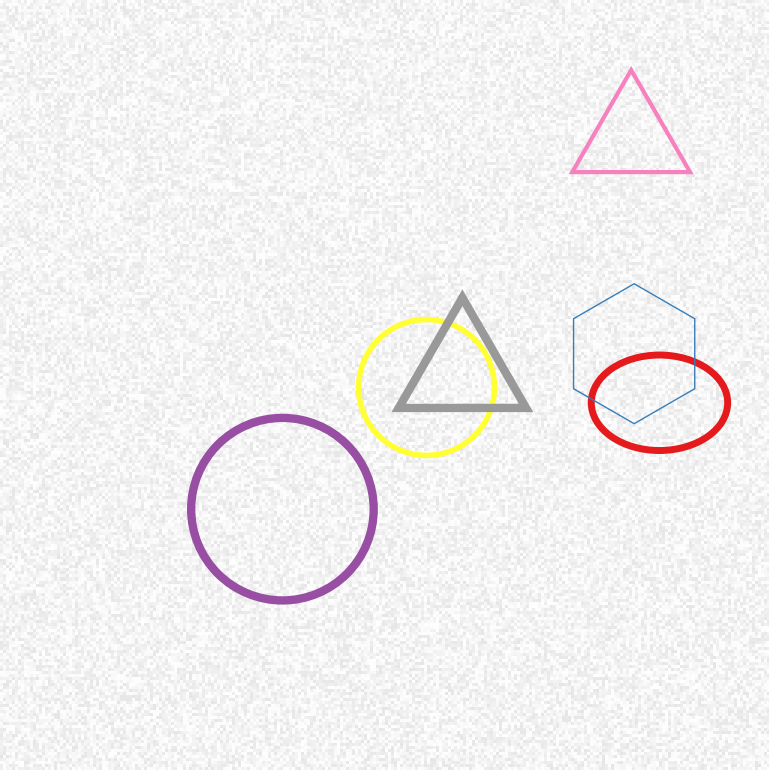[{"shape": "oval", "thickness": 2.5, "radius": 0.44, "center": [0.856, 0.477]}, {"shape": "hexagon", "thickness": 0.5, "radius": 0.45, "center": [0.824, 0.541]}, {"shape": "circle", "thickness": 3, "radius": 0.59, "center": [0.367, 0.339]}, {"shape": "circle", "thickness": 2, "radius": 0.44, "center": [0.554, 0.497]}, {"shape": "triangle", "thickness": 1.5, "radius": 0.44, "center": [0.82, 0.821]}, {"shape": "triangle", "thickness": 3, "radius": 0.48, "center": [0.601, 0.518]}]